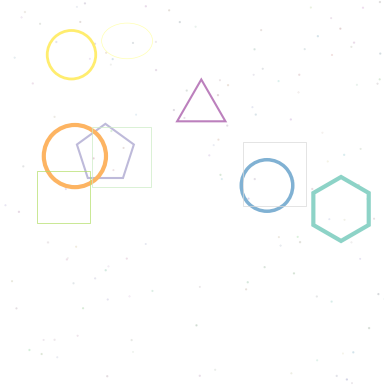[{"shape": "hexagon", "thickness": 3, "radius": 0.42, "center": [0.886, 0.457]}, {"shape": "oval", "thickness": 0.5, "radius": 0.33, "center": [0.33, 0.894]}, {"shape": "pentagon", "thickness": 1.5, "radius": 0.39, "center": [0.274, 0.601]}, {"shape": "circle", "thickness": 2.5, "radius": 0.33, "center": [0.694, 0.518]}, {"shape": "circle", "thickness": 3, "radius": 0.4, "center": [0.195, 0.595]}, {"shape": "square", "thickness": 0.5, "radius": 0.34, "center": [0.165, 0.488]}, {"shape": "square", "thickness": 0.5, "radius": 0.41, "center": [0.712, 0.548]}, {"shape": "triangle", "thickness": 1.5, "radius": 0.36, "center": [0.523, 0.721]}, {"shape": "square", "thickness": 0.5, "radius": 0.39, "center": [0.316, 0.592]}, {"shape": "circle", "thickness": 2, "radius": 0.32, "center": [0.186, 0.858]}]